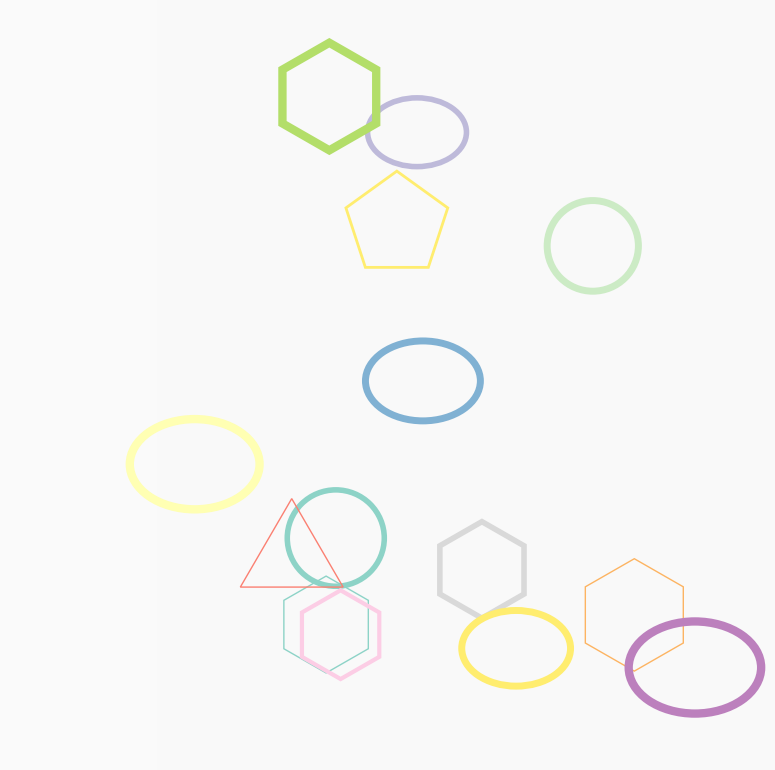[{"shape": "hexagon", "thickness": 0.5, "radius": 0.31, "center": [0.421, 0.189]}, {"shape": "circle", "thickness": 2, "radius": 0.31, "center": [0.433, 0.301]}, {"shape": "oval", "thickness": 3, "radius": 0.42, "center": [0.251, 0.397]}, {"shape": "oval", "thickness": 2, "radius": 0.32, "center": [0.538, 0.828]}, {"shape": "triangle", "thickness": 0.5, "radius": 0.38, "center": [0.376, 0.276]}, {"shape": "oval", "thickness": 2.5, "radius": 0.37, "center": [0.546, 0.505]}, {"shape": "hexagon", "thickness": 0.5, "radius": 0.36, "center": [0.818, 0.201]}, {"shape": "hexagon", "thickness": 3, "radius": 0.35, "center": [0.425, 0.875]}, {"shape": "hexagon", "thickness": 1.5, "radius": 0.29, "center": [0.44, 0.176]}, {"shape": "hexagon", "thickness": 2, "radius": 0.31, "center": [0.622, 0.26]}, {"shape": "oval", "thickness": 3, "radius": 0.43, "center": [0.897, 0.133]}, {"shape": "circle", "thickness": 2.5, "radius": 0.29, "center": [0.765, 0.681]}, {"shape": "oval", "thickness": 2.5, "radius": 0.35, "center": [0.666, 0.158]}, {"shape": "pentagon", "thickness": 1, "radius": 0.35, "center": [0.512, 0.709]}]